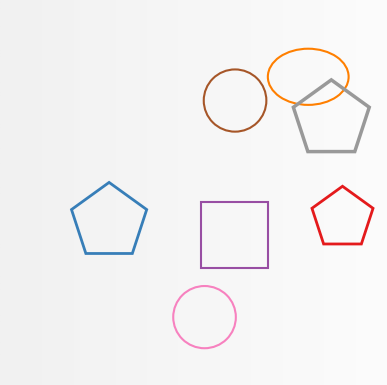[{"shape": "pentagon", "thickness": 2, "radius": 0.41, "center": [0.884, 0.433]}, {"shape": "pentagon", "thickness": 2, "radius": 0.51, "center": [0.282, 0.424]}, {"shape": "square", "thickness": 1.5, "radius": 0.43, "center": [0.605, 0.389]}, {"shape": "oval", "thickness": 1.5, "radius": 0.52, "center": [0.795, 0.801]}, {"shape": "circle", "thickness": 1.5, "radius": 0.4, "center": [0.607, 0.739]}, {"shape": "circle", "thickness": 1.5, "radius": 0.4, "center": [0.528, 0.176]}, {"shape": "pentagon", "thickness": 2.5, "radius": 0.51, "center": [0.855, 0.69]}]